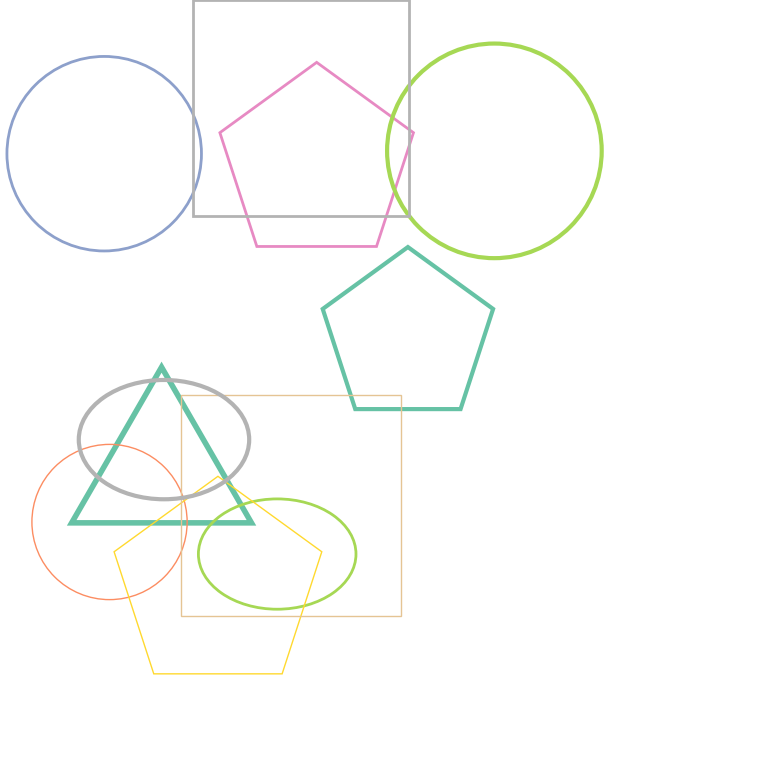[{"shape": "pentagon", "thickness": 1.5, "radius": 0.58, "center": [0.53, 0.563]}, {"shape": "triangle", "thickness": 2, "radius": 0.67, "center": [0.21, 0.388]}, {"shape": "circle", "thickness": 0.5, "radius": 0.5, "center": [0.142, 0.322]}, {"shape": "circle", "thickness": 1, "radius": 0.63, "center": [0.135, 0.8]}, {"shape": "pentagon", "thickness": 1, "radius": 0.66, "center": [0.411, 0.787]}, {"shape": "circle", "thickness": 1.5, "radius": 0.7, "center": [0.642, 0.804]}, {"shape": "oval", "thickness": 1, "radius": 0.51, "center": [0.36, 0.28]}, {"shape": "pentagon", "thickness": 0.5, "radius": 0.71, "center": [0.283, 0.24]}, {"shape": "square", "thickness": 0.5, "radius": 0.72, "center": [0.378, 0.343]}, {"shape": "square", "thickness": 1, "radius": 0.7, "center": [0.391, 0.86]}, {"shape": "oval", "thickness": 1.5, "radius": 0.55, "center": [0.213, 0.429]}]